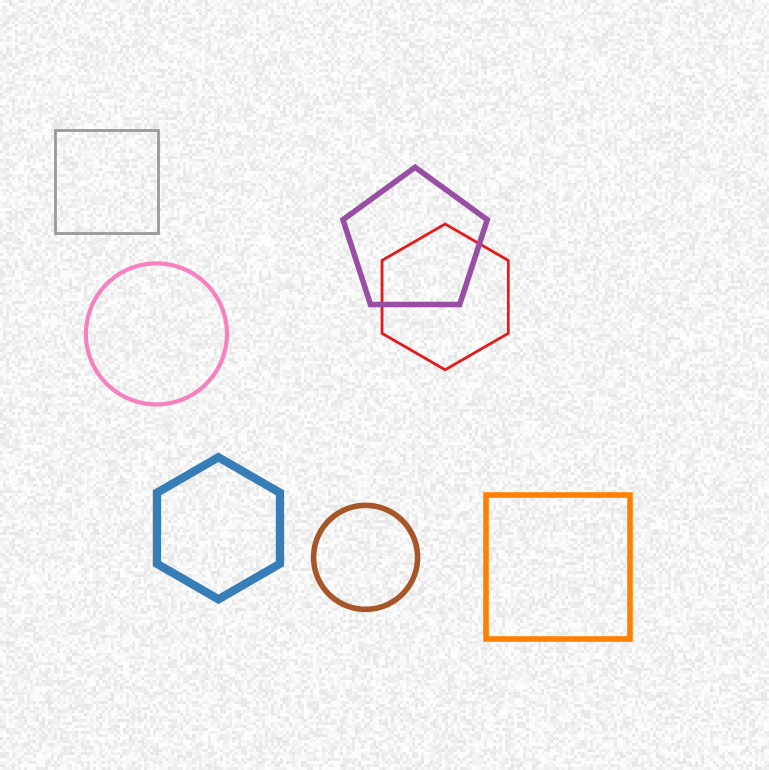[{"shape": "hexagon", "thickness": 1, "radius": 0.47, "center": [0.578, 0.614]}, {"shape": "hexagon", "thickness": 3, "radius": 0.46, "center": [0.284, 0.314]}, {"shape": "pentagon", "thickness": 2, "radius": 0.49, "center": [0.539, 0.684]}, {"shape": "square", "thickness": 2, "radius": 0.47, "center": [0.724, 0.263]}, {"shape": "circle", "thickness": 2, "radius": 0.34, "center": [0.475, 0.276]}, {"shape": "circle", "thickness": 1.5, "radius": 0.46, "center": [0.203, 0.566]}, {"shape": "square", "thickness": 1, "radius": 0.33, "center": [0.138, 0.764]}]